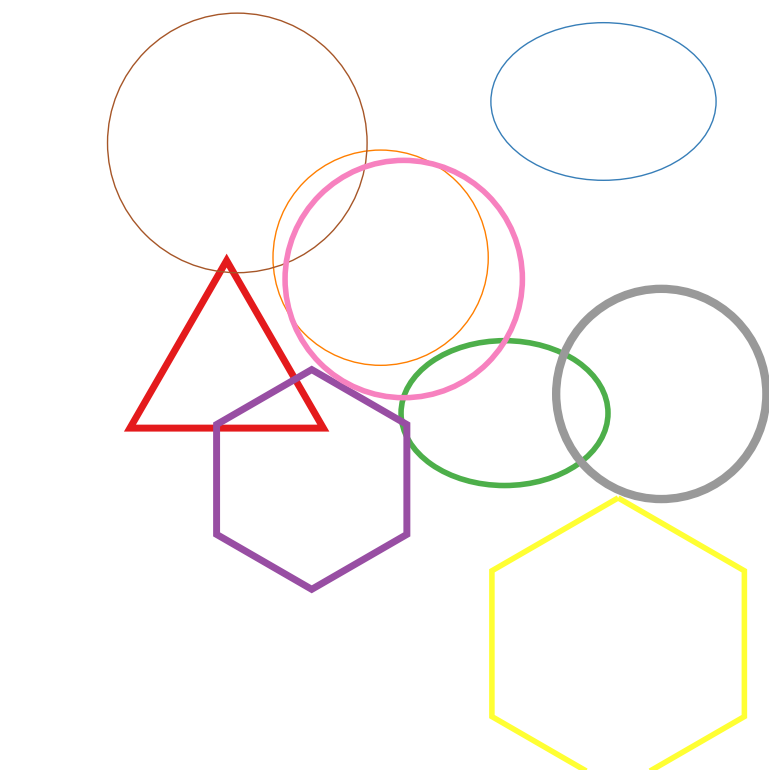[{"shape": "triangle", "thickness": 2.5, "radius": 0.73, "center": [0.294, 0.517]}, {"shape": "oval", "thickness": 0.5, "radius": 0.73, "center": [0.784, 0.868]}, {"shape": "oval", "thickness": 2, "radius": 0.67, "center": [0.655, 0.464]}, {"shape": "hexagon", "thickness": 2.5, "radius": 0.71, "center": [0.405, 0.377]}, {"shape": "circle", "thickness": 0.5, "radius": 0.7, "center": [0.494, 0.665]}, {"shape": "hexagon", "thickness": 2, "radius": 0.95, "center": [0.803, 0.164]}, {"shape": "circle", "thickness": 0.5, "radius": 0.84, "center": [0.308, 0.814]}, {"shape": "circle", "thickness": 2, "radius": 0.77, "center": [0.524, 0.638]}, {"shape": "circle", "thickness": 3, "radius": 0.68, "center": [0.859, 0.488]}]